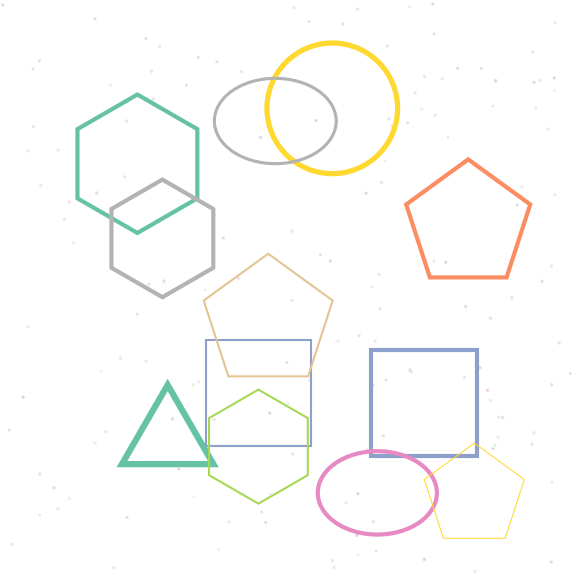[{"shape": "hexagon", "thickness": 2, "radius": 0.6, "center": [0.238, 0.716]}, {"shape": "triangle", "thickness": 3, "radius": 0.46, "center": [0.29, 0.241]}, {"shape": "pentagon", "thickness": 2, "radius": 0.56, "center": [0.811, 0.61]}, {"shape": "square", "thickness": 2, "radius": 0.46, "center": [0.734, 0.302]}, {"shape": "square", "thickness": 1, "radius": 0.46, "center": [0.448, 0.319]}, {"shape": "oval", "thickness": 2, "radius": 0.52, "center": [0.653, 0.146]}, {"shape": "hexagon", "thickness": 1, "radius": 0.49, "center": [0.447, 0.226]}, {"shape": "pentagon", "thickness": 0.5, "radius": 0.46, "center": [0.821, 0.141]}, {"shape": "circle", "thickness": 2.5, "radius": 0.57, "center": [0.575, 0.812]}, {"shape": "pentagon", "thickness": 1, "radius": 0.59, "center": [0.464, 0.442]}, {"shape": "hexagon", "thickness": 2, "radius": 0.51, "center": [0.281, 0.586]}, {"shape": "oval", "thickness": 1.5, "radius": 0.53, "center": [0.477, 0.79]}]